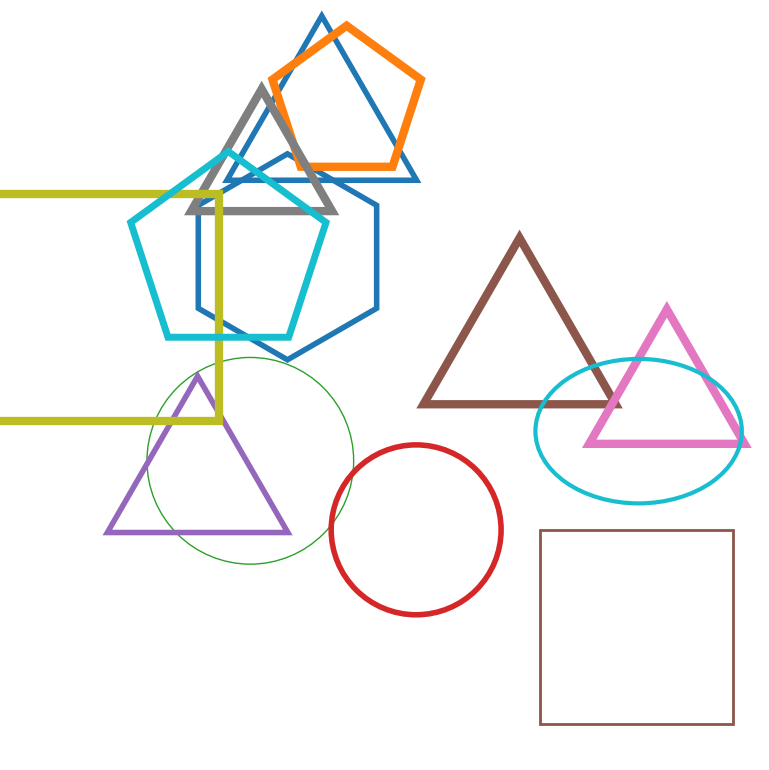[{"shape": "triangle", "thickness": 2, "radius": 0.71, "center": [0.418, 0.837]}, {"shape": "hexagon", "thickness": 2, "radius": 0.67, "center": [0.373, 0.666]}, {"shape": "pentagon", "thickness": 3, "radius": 0.51, "center": [0.45, 0.865]}, {"shape": "circle", "thickness": 0.5, "radius": 0.67, "center": [0.325, 0.402]}, {"shape": "circle", "thickness": 2, "radius": 0.55, "center": [0.54, 0.312]}, {"shape": "triangle", "thickness": 2, "radius": 0.68, "center": [0.257, 0.376]}, {"shape": "square", "thickness": 1, "radius": 0.63, "center": [0.827, 0.185]}, {"shape": "triangle", "thickness": 3, "radius": 0.72, "center": [0.675, 0.547]}, {"shape": "triangle", "thickness": 3, "radius": 0.58, "center": [0.866, 0.482]}, {"shape": "triangle", "thickness": 3, "radius": 0.53, "center": [0.34, 0.779]}, {"shape": "square", "thickness": 3, "radius": 0.74, "center": [0.138, 0.6]}, {"shape": "oval", "thickness": 1.5, "radius": 0.67, "center": [0.829, 0.44]}, {"shape": "pentagon", "thickness": 2.5, "radius": 0.67, "center": [0.297, 0.67]}]